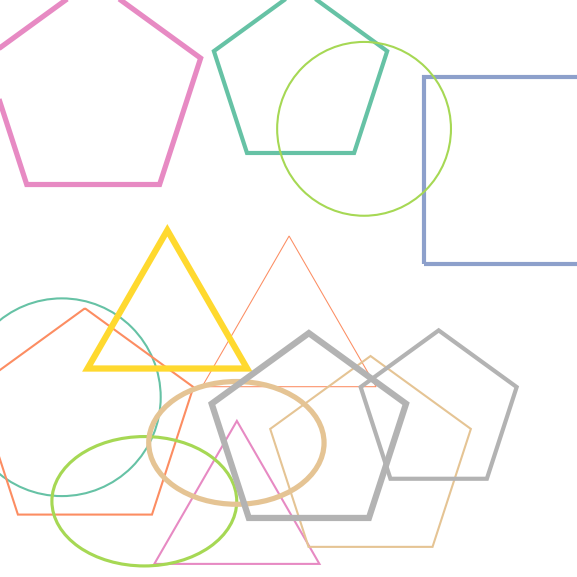[{"shape": "pentagon", "thickness": 2, "radius": 0.79, "center": [0.52, 0.862]}, {"shape": "circle", "thickness": 1, "radius": 0.86, "center": [0.107, 0.311]}, {"shape": "triangle", "thickness": 0.5, "radius": 0.87, "center": [0.501, 0.417]}, {"shape": "pentagon", "thickness": 1, "radius": 0.99, "center": [0.147, 0.268]}, {"shape": "square", "thickness": 2, "radius": 0.81, "center": [0.897, 0.704]}, {"shape": "pentagon", "thickness": 2.5, "radius": 0.98, "center": [0.161, 0.838]}, {"shape": "triangle", "thickness": 1, "radius": 0.83, "center": [0.41, 0.105]}, {"shape": "oval", "thickness": 1.5, "radius": 0.8, "center": [0.25, 0.131]}, {"shape": "circle", "thickness": 1, "radius": 0.75, "center": [0.63, 0.776]}, {"shape": "triangle", "thickness": 3, "radius": 0.8, "center": [0.29, 0.441]}, {"shape": "pentagon", "thickness": 1, "radius": 0.91, "center": [0.642, 0.2]}, {"shape": "oval", "thickness": 2.5, "radius": 0.76, "center": [0.409, 0.232]}, {"shape": "pentagon", "thickness": 3, "radius": 0.88, "center": [0.535, 0.245]}, {"shape": "pentagon", "thickness": 2, "radius": 0.71, "center": [0.76, 0.285]}]